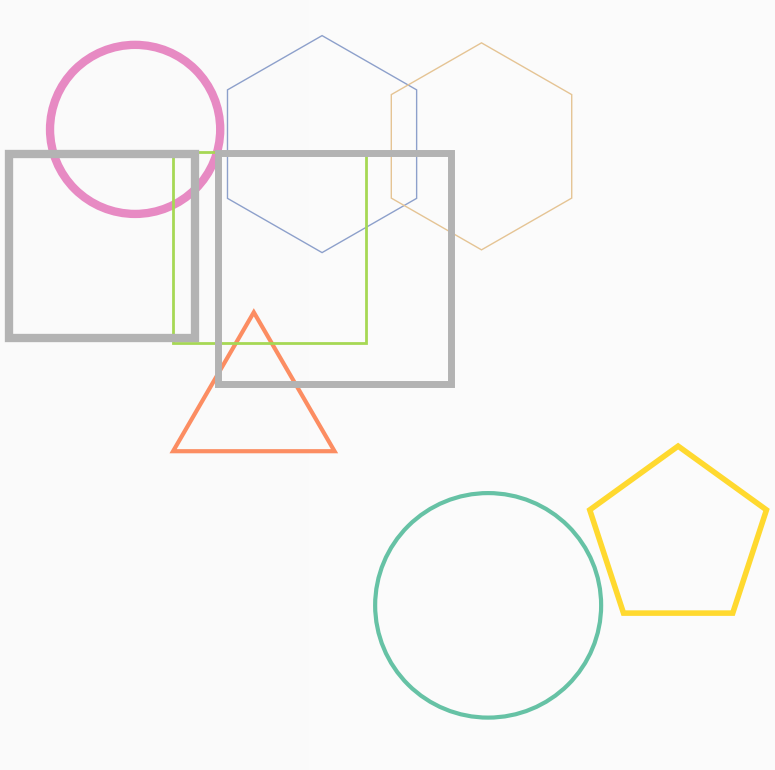[{"shape": "circle", "thickness": 1.5, "radius": 0.73, "center": [0.63, 0.214]}, {"shape": "triangle", "thickness": 1.5, "radius": 0.6, "center": [0.327, 0.474]}, {"shape": "hexagon", "thickness": 0.5, "radius": 0.7, "center": [0.416, 0.813]}, {"shape": "circle", "thickness": 3, "radius": 0.55, "center": [0.174, 0.832]}, {"shape": "square", "thickness": 1, "radius": 0.62, "center": [0.348, 0.679]}, {"shape": "pentagon", "thickness": 2, "radius": 0.6, "center": [0.875, 0.301]}, {"shape": "hexagon", "thickness": 0.5, "radius": 0.67, "center": [0.621, 0.81]}, {"shape": "square", "thickness": 3, "radius": 0.6, "center": [0.132, 0.681]}, {"shape": "square", "thickness": 2.5, "radius": 0.75, "center": [0.432, 0.651]}]